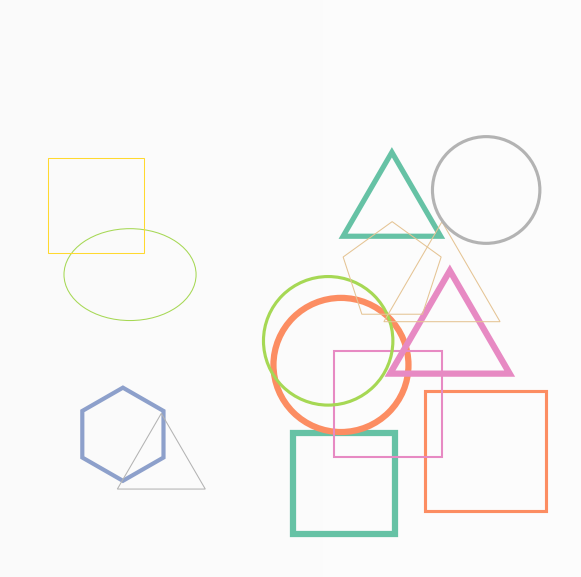[{"shape": "triangle", "thickness": 2.5, "radius": 0.48, "center": [0.674, 0.639]}, {"shape": "square", "thickness": 3, "radius": 0.44, "center": [0.591, 0.162]}, {"shape": "circle", "thickness": 3, "radius": 0.58, "center": [0.587, 0.367]}, {"shape": "square", "thickness": 1.5, "radius": 0.52, "center": [0.835, 0.217]}, {"shape": "hexagon", "thickness": 2, "radius": 0.4, "center": [0.211, 0.247]}, {"shape": "square", "thickness": 1, "radius": 0.46, "center": [0.667, 0.3]}, {"shape": "triangle", "thickness": 3, "radius": 0.59, "center": [0.774, 0.412]}, {"shape": "oval", "thickness": 0.5, "radius": 0.57, "center": [0.224, 0.524]}, {"shape": "circle", "thickness": 1.5, "radius": 0.56, "center": [0.565, 0.409]}, {"shape": "square", "thickness": 0.5, "radius": 0.41, "center": [0.166, 0.644]}, {"shape": "triangle", "thickness": 0.5, "radius": 0.58, "center": [0.76, 0.5]}, {"shape": "pentagon", "thickness": 0.5, "radius": 0.44, "center": [0.675, 0.527]}, {"shape": "circle", "thickness": 1.5, "radius": 0.46, "center": [0.836, 0.67]}, {"shape": "triangle", "thickness": 0.5, "radius": 0.44, "center": [0.278, 0.196]}]